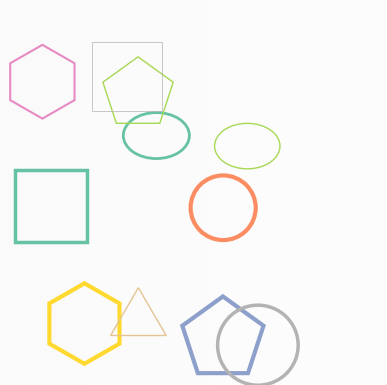[{"shape": "oval", "thickness": 2, "radius": 0.43, "center": [0.403, 0.648]}, {"shape": "square", "thickness": 2.5, "radius": 0.47, "center": [0.132, 0.465]}, {"shape": "circle", "thickness": 3, "radius": 0.42, "center": [0.576, 0.46]}, {"shape": "pentagon", "thickness": 3, "radius": 0.55, "center": [0.575, 0.12]}, {"shape": "hexagon", "thickness": 1.5, "radius": 0.48, "center": [0.109, 0.788]}, {"shape": "oval", "thickness": 1, "radius": 0.42, "center": [0.638, 0.621]}, {"shape": "pentagon", "thickness": 1, "radius": 0.48, "center": [0.356, 0.757]}, {"shape": "hexagon", "thickness": 3, "radius": 0.52, "center": [0.218, 0.16]}, {"shape": "triangle", "thickness": 1, "radius": 0.41, "center": [0.357, 0.17]}, {"shape": "square", "thickness": 0.5, "radius": 0.45, "center": [0.327, 0.802]}, {"shape": "circle", "thickness": 2.5, "radius": 0.52, "center": [0.665, 0.103]}]